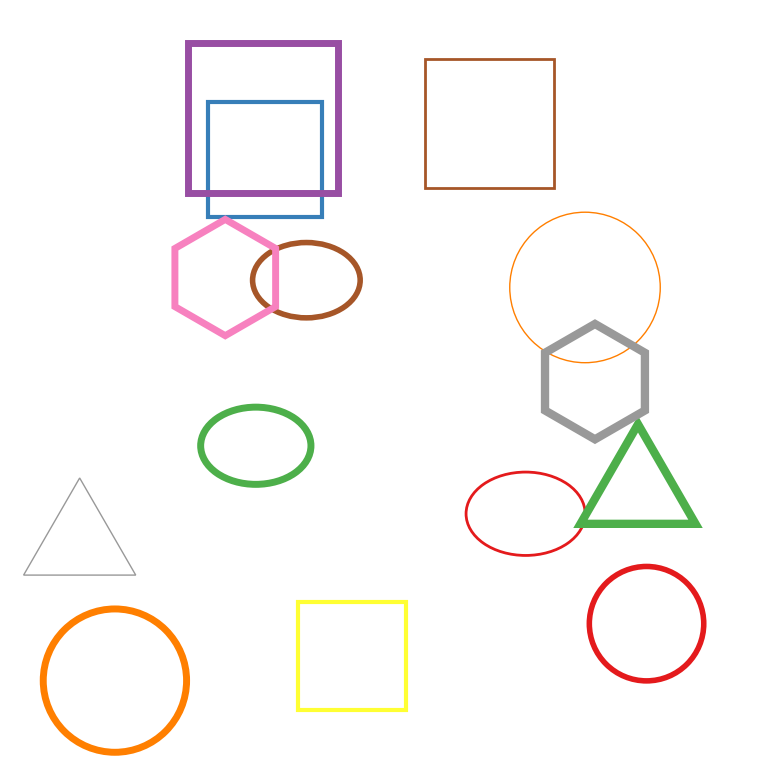[{"shape": "oval", "thickness": 1, "radius": 0.39, "center": [0.683, 0.333]}, {"shape": "circle", "thickness": 2, "radius": 0.37, "center": [0.84, 0.19]}, {"shape": "square", "thickness": 1.5, "radius": 0.37, "center": [0.344, 0.793]}, {"shape": "oval", "thickness": 2.5, "radius": 0.36, "center": [0.332, 0.421]}, {"shape": "triangle", "thickness": 3, "radius": 0.43, "center": [0.829, 0.363]}, {"shape": "square", "thickness": 2.5, "radius": 0.49, "center": [0.342, 0.847]}, {"shape": "circle", "thickness": 0.5, "radius": 0.49, "center": [0.76, 0.627]}, {"shape": "circle", "thickness": 2.5, "radius": 0.47, "center": [0.149, 0.116]}, {"shape": "square", "thickness": 1.5, "radius": 0.35, "center": [0.457, 0.148]}, {"shape": "oval", "thickness": 2, "radius": 0.35, "center": [0.398, 0.636]}, {"shape": "square", "thickness": 1, "radius": 0.42, "center": [0.636, 0.84]}, {"shape": "hexagon", "thickness": 2.5, "radius": 0.38, "center": [0.293, 0.64]}, {"shape": "triangle", "thickness": 0.5, "radius": 0.42, "center": [0.103, 0.295]}, {"shape": "hexagon", "thickness": 3, "radius": 0.37, "center": [0.773, 0.504]}]